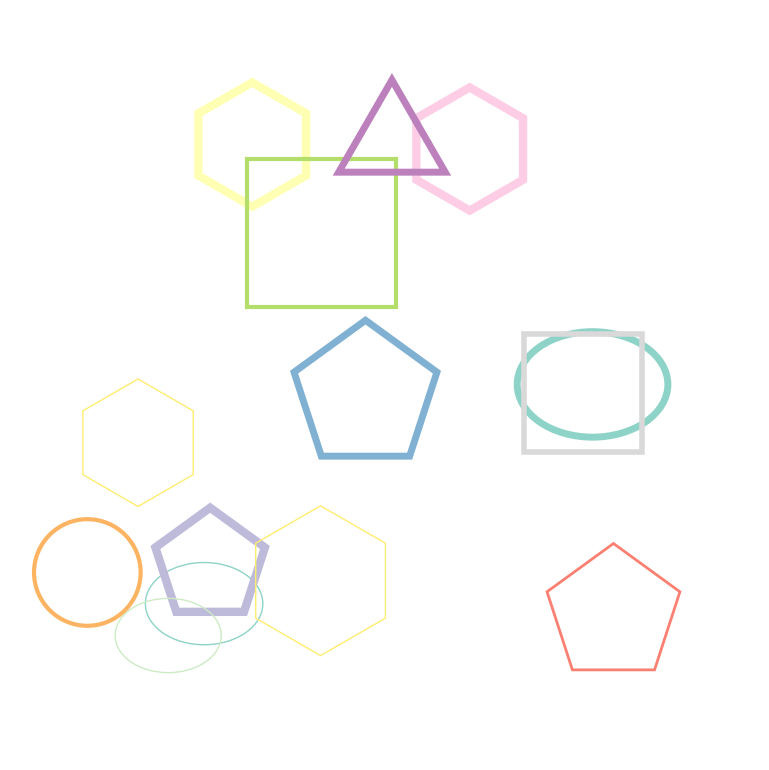[{"shape": "oval", "thickness": 2.5, "radius": 0.49, "center": [0.77, 0.501]}, {"shape": "oval", "thickness": 0.5, "radius": 0.38, "center": [0.265, 0.216]}, {"shape": "hexagon", "thickness": 3, "radius": 0.4, "center": [0.328, 0.812]}, {"shape": "pentagon", "thickness": 3, "radius": 0.37, "center": [0.273, 0.266]}, {"shape": "pentagon", "thickness": 1, "radius": 0.45, "center": [0.797, 0.203]}, {"shape": "pentagon", "thickness": 2.5, "radius": 0.49, "center": [0.475, 0.487]}, {"shape": "circle", "thickness": 1.5, "radius": 0.35, "center": [0.113, 0.257]}, {"shape": "square", "thickness": 1.5, "radius": 0.48, "center": [0.418, 0.697]}, {"shape": "hexagon", "thickness": 3, "radius": 0.4, "center": [0.61, 0.806]}, {"shape": "square", "thickness": 2, "radius": 0.38, "center": [0.758, 0.489]}, {"shape": "triangle", "thickness": 2.5, "radius": 0.4, "center": [0.509, 0.816]}, {"shape": "oval", "thickness": 0.5, "radius": 0.34, "center": [0.218, 0.175]}, {"shape": "hexagon", "thickness": 0.5, "radius": 0.49, "center": [0.416, 0.246]}, {"shape": "hexagon", "thickness": 0.5, "radius": 0.41, "center": [0.179, 0.425]}]